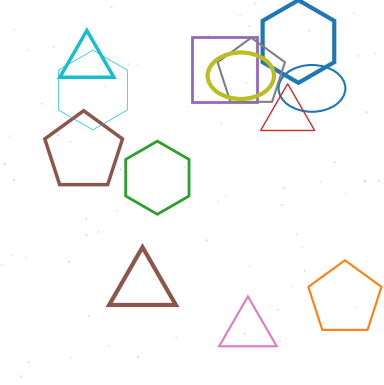[{"shape": "hexagon", "thickness": 3, "radius": 0.54, "center": [0.775, 0.892]}, {"shape": "oval", "thickness": 1.5, "radius": 0.43, "center": [0.81, 0.77]}, {"shape": "pentagon", "thickness": 1.5, "radius": 0.5, "center": [0.896, 0.224]}, {"shape": "hexagon", "thickness": 2, "radius": 0.48, "center": [0.409, 0.538]}, {"shape": "triangle", "thickness": 1, "radius": 0.41, "center": [0.747, 0.702]}, {"shape": "square", "thickness": 2, "radius": 0.42, "center": [0.583, 0.82]}, {"shape": "triangle", "thickness": 3, "radius": 0.5, "center": [0.37, 0.258]}, {"shape": "pentagon", "thickness": 2.5, "radius": 0.53, "center": [0.217, 0.606]}, {"shape": "triangle", "thickness": 1.5, "radius": 0.43, "center": [0.644, 0.144]}, {"shape": "pentagon", "thickness": 1.5, "radius": 0.46, "center": [0.653, 0.81]}, {"shape": "oval", "thickness": 3, "radius": 0.43, "center": [0.626, 0.803]}, {"shape": "hexagon", "thickness": 0.5, "radius": 0.52, "center": [0.241, 0.766]}, {"shape": "triangle", "thickness": 2.5, "radius": 0.4, "center": [0.226, 0.84]}]